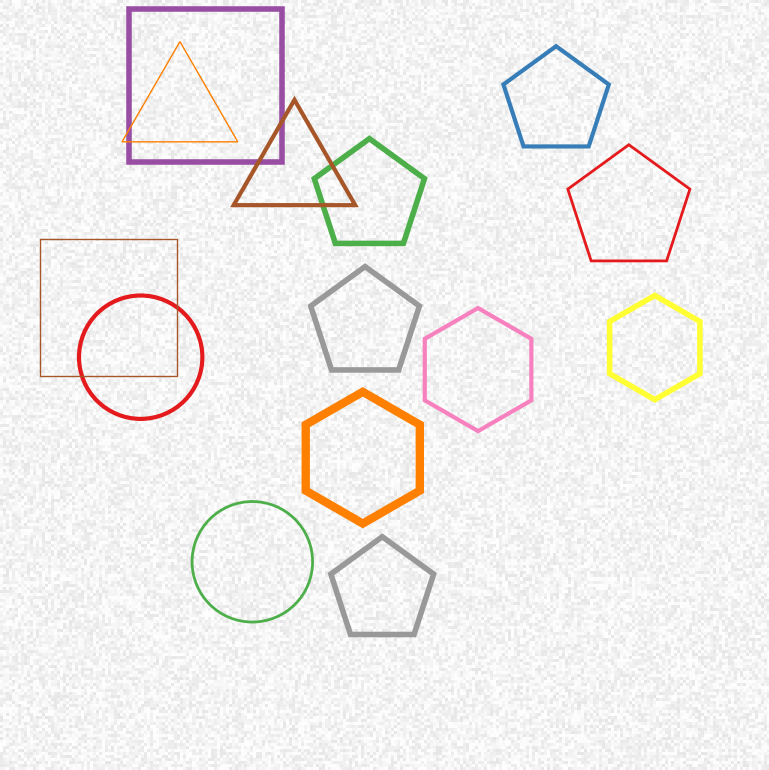[{"shape": "pentagon", "thickness": 1, "radius": 0.42, "center": [0.817, 0.729]}, {"shape": "circle", "thickness": 1.5, "radius": 0.4, "center": [0.183, 0.536]}, {"shape": "pentagon", "thickness": 1.5, "radius": 0.36, "center": [0.722, 0.868]}, {"shape": "pentagon", "thickness": 2, "radius": 0.38, "center": [0.48, 0.745]}, {"shape": "circle", "thickness": 1, "radius": 0.39, "center": [0.328, 0.27]}, {"shape": "square", "thickness": 2, "radius": 0.5, "center": [0.267, 0.889]}, {"shape": "triangle", "thickness": 0.5, "radius": 0.43, "center": [0.234, 0.859]}, {"shape": "hexagon", "thickness": 3, "radius": 0.43, "center": [0.471, 0.406]}, {"shape": "hexagon", "thickness": 2, "radius": 0.34, "center": [0.85, 0.549]}, {"shape": "square", "thickness": 0.5, "radius": 0.45, "center": [0.14, 0.601]}, {"shape": "triangle", "thickness": 1.5, "radius": 0.46, "center": [0.382, 0.779]}, {"shape": "hexagon", "thickness": 1.5, "radius": 0.4, "center": [0.621, 0.52]}, {"shape": "pentagon", "thickness": 2, "radius": 0.37, "center": [0.474, 0.58]}, {"shape": "pentagon", "thickness": 2, "radius": 0.35, "center": [0.496, 0.233]}]